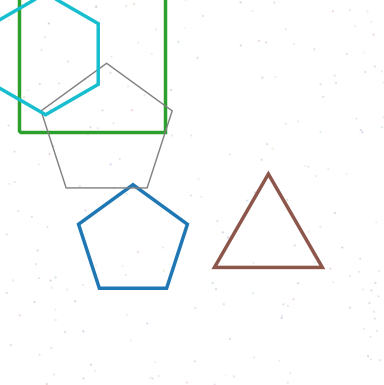[{"shape": "pentagon", "thickness": 2.5, "radius": 0.74, "center": [0.345, 0.372]}, {"shape": "square", "thickness": 2.5, "radius": 0.95, "center": [0.24, 0.846]}, {"shape": "triangle", "thickness": 2.5, "radius": 0.81, "center": [0.697, 0.386]}, {"shape": "pentagon", "thickness": 1, "radius": 0.89, "center": [0.277, 0.657]}, {"shape": "hexagon", "thickness": 2.5, "radius": 0.79, "center": [0.119, 0.86]}]